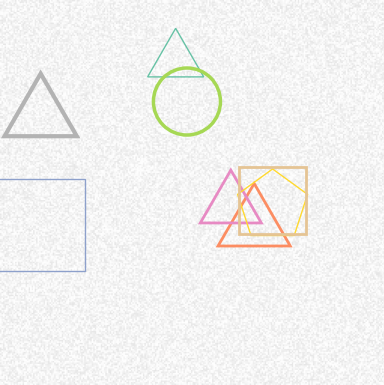[{"shape": "triangle", "thickness": 1, "radius": 0.42, "center": [0.456, 0.842]}, {"shape": "triangle", "thickness": 2, "radius": 0.54, "center": [0.66, 0.415]}, {"shape": "square", "thickness": 1, "radius": 0.6, "center": [0.102, 0.416]}, {"shape": "triangle", "thickness": 2, "radius": 0.46, "center": [0.6, 0.467]}, {"shape": "circle", "thickness": 2.5, "radius": 0.44, "center": [0.486, 0.736]}, {"shape": "pentagon", "thickness": 1, "radius": 0.48, "center": [0.708, 0.466]}, {"shape": "square", "thickness": 2, "radius": 0.43, "center": [0.707, 0.48]}, {"shape": "triangle", "thickness": 3, "radius": 0.54, "center": [0.106, 0.7]}]